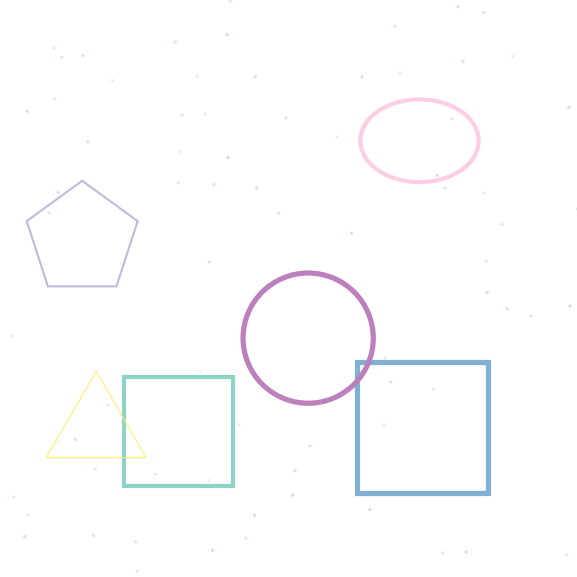[{"shape": "square", "thickness": 2, "radius": 0.47, "center": [0.309, 0.252]}, {"shape": "pentagon", "thickness": 1, "radius": 0.51, "center": [0.142, 0.585]}, {"shape": "square", "thickness": 2.5, "radius": 0.57, "center": [0.731, 0.259]}, {"shape": "oval", "thickness": 2, "radius": 0.51, "center": [0.726, 0.755]}, {"shape": "circle", "thickness": 2.5, "radius": 0.56, "center": [0.534, 0.414]}, {"shape": "triangle", "thickness": 0.5, "radius": 0.5, "center": [0.167, 0.257]}]